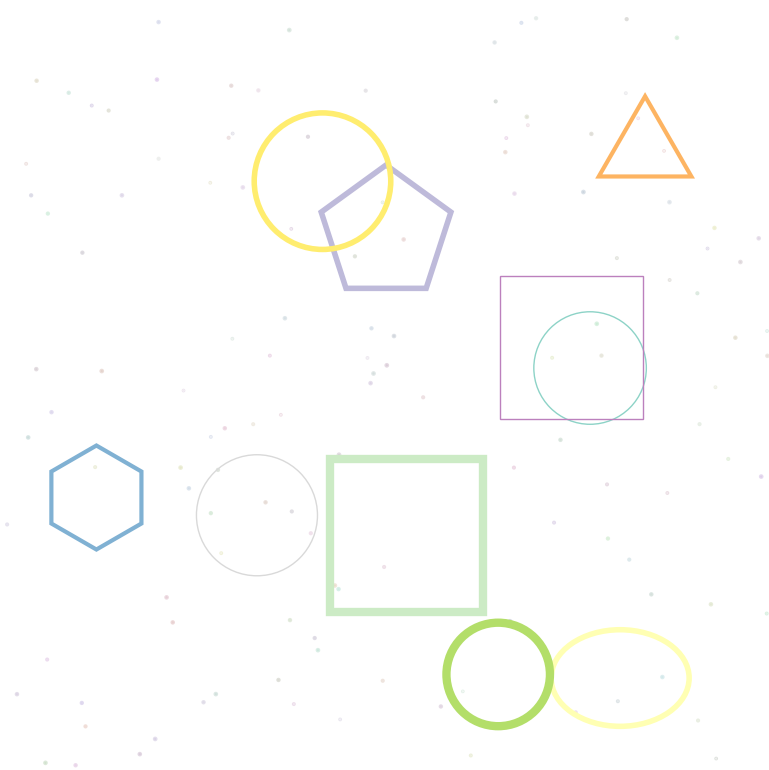[{"shape": "circle", "thickness": 0.5, "radius": 0.37, "center": [0.766, 0.522]}, {"shape": "oval", "thickness": 2, "radius": 0.45, "center": [0.805, 0.119]}, {"shape": "pentagon", "thickness": 2, "radius": 0.44, "center": [0.501, 0.697]}, {"shape": "hexagon", "thickness": 1.5, "radius": 0.34, "center": [0.125, 0.354]}, {"shape": "triangle", "thickness": 1.5, "radius": 0.35, "center": [0.838, 0.806]}, {"shape": "circle", "thickness": 3, "radius": 0.34, "center": [0.647, 0.124]}, {"shape": "circle", "thickness": 0.5, "radius": 0.39, "center": [0.334, 0.331]}, {"shape": "square", "thickness": 0.5, "radius": 0.46, "center": [0.742, 0.548]}, {"shape": "square", "thickness": 3, "radius": 0.5, "center": [0.528, 0.304]}, {"shape": "circle", "thickness": 2, "radius": 0.44, "center": [0.419, 0.765]}]